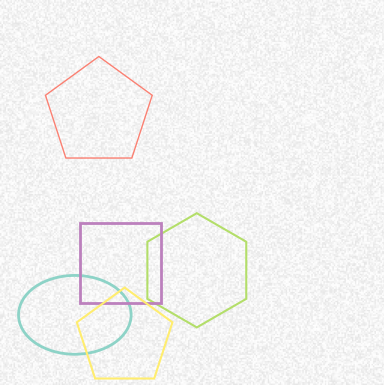[{"shape": "oval", "thickness": 2, "radius": 0.73, "center": [0.194, 0.182]}, {"shape": "pentagon", "thickness": 1, "radius": 0.73, "center": [0.257, 0.707]}, {"shape": "hexagon", "thickness": 1.5, "radius": 0.74, "center": [0.511, 0.298]}, {"shape": "square", "thickness": 2, "radius": 0.52, "center": [0.313, 0.316]}, {"shape": "pentagon", "thickness": 1.5, "radius": 0.65, "center": [0.324, 0.122]}]